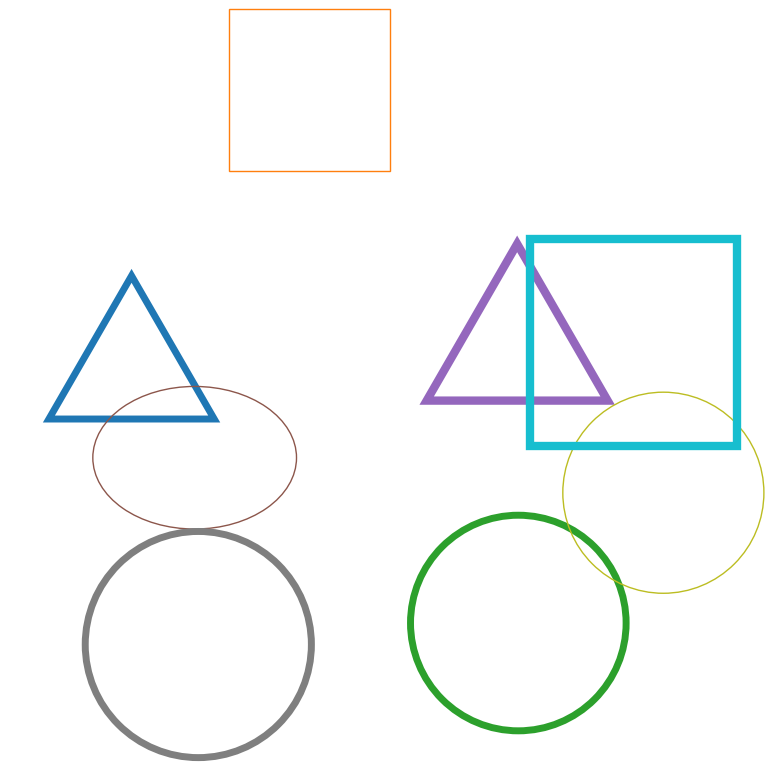[{"shape": "triangle", "thickness": 2.5, "radius": 0.62, "center": [0.171, 0.518]}, {"shape": "square", "thickness": 0.5, "radius": 0.52, "center": [0.402, 0.883]}, {"shape": "circle", "thickness": 2.5, "radius": 0.7, "center": [0.673, 0.191]}, {"shape": "triangle", "thickness": 3, "radius": 0.68, "center": [0.672, 0.548]}, {"shape": "oval", "thickness": 0.5, "radius": 0.66, "center": [0.253, 0.406]}, {"shape": "circle", "thickness": 2.5, "radius": 0.73, "center": [0.258, 0.163]}, {"shape": "circle", "thickness": 0.5, "radius": 0.65, "center": [0.862, 0.36]}, {"shape": "square", "thickness": 3, "radius": 0.67, "center": [0.823, 0.555]}]